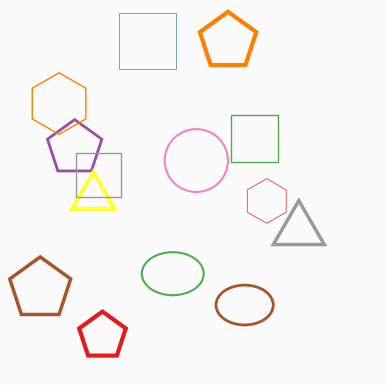[{"shape": "pentagon", "thickness": 3, "radius": 0.32, "center": [0.264, 0.128]}, {"shape": "hexagon", "thickness": 0.5, "radius": 0.29, "center": [0.688, 0.478]}, {"shape": "square", "thickness": 0.5, "radius": 0.37, "center": [0.381, 0.894]}, {"shape": "square", "thickness": 1, "radius": 0.31, "center": [0.657, 0.641]}, {"shape": "oval", "thickness": 1.5, "radius": 0.4, "center": [0.446, 0.289]}, {"shape": "pentagon", "thickness": 2, "radius": 0.37, "center": [0.193, 0.616]}, {"shape": "pentagon", "thickness": 3, "radius": 0.38, "center": [0.588, 0.893]}, {"shape": "hexagon", "thickness": 1, "radius": 0.4, "center": [0.152, 0.731]}, {"shape": "triangle", "thickness": 3, "radius": 0.32, "center": [0.241, 0.489]}, {"shape": "pentagon", "thickness": 2.5, "radius": 0.41, "center": [0.104, 0.25]}, {"shape": "oval", "thickness": 2, "radius": 0.37, "center": [0.631, 0.208]}, {"shape": "circle", "thickness": 1.5, "radius": 0.41, "center": [0.507, 0.583]}, {"shape": "square", "thickness": 1, "radius": 0.29, "center": [0.254, 0.546]}, {"shape": "triangle", "thickness": 2.5, "radius": 0.38, "center": [0.771, 0.403]}]